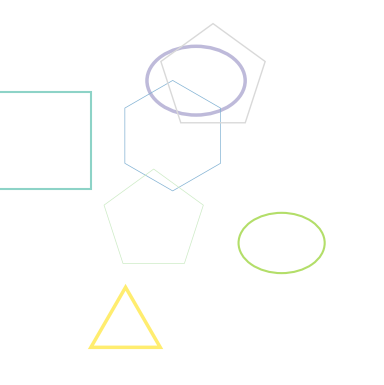[{"shape": "square", "thickness": 1.5, "radius": 0.63, "center": [0.111, 0.636]}, {"shape": "oval", "thickness": 2.5, "radius": 0.64, "center": [0.509, 0.79]}, {"shape": "hexagon", "thickness": 0.5, "radius": 0.72, "center": [0.449, 0.648]}, {"shape": "oval", "thickness": 1.5, "radius": 0.56, "center": [0.731, 0.369]}, {"shape": "pentagon", "thickness": 1, "radius": 0.71, "center": [0.553, 0.796]}, {"shape": "pentagon", "thickness": 0.5, "radius": 0.68, "center": [0.399, 0.425]}, {"shape": "triangle", "thickness": 2.5, "radius": 0.52, "center": [0.326, 0.15]}]